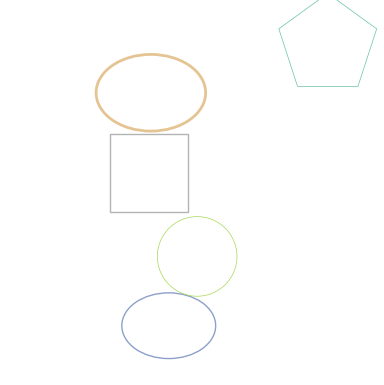[{"shape": "pentagon", "thickness": 0.5, "radius": 0.67, "center": [0.851, 0.884]}, {"shape": "oval", "thickness": 1, "radius": 0.61, "center": [0.438, 0.154]}, {"shape": "circle", "thickness": 0.5, "radius": 0.52, "center": [0.512, 0.334]}, {"shape": "oval", "thickness": 2, "radius": 0.71, "center": [0.392, 0.759]}, {"shape": "square", "thickness": 1, "radius": 0.51, "center": [0.387, 0.55]}]